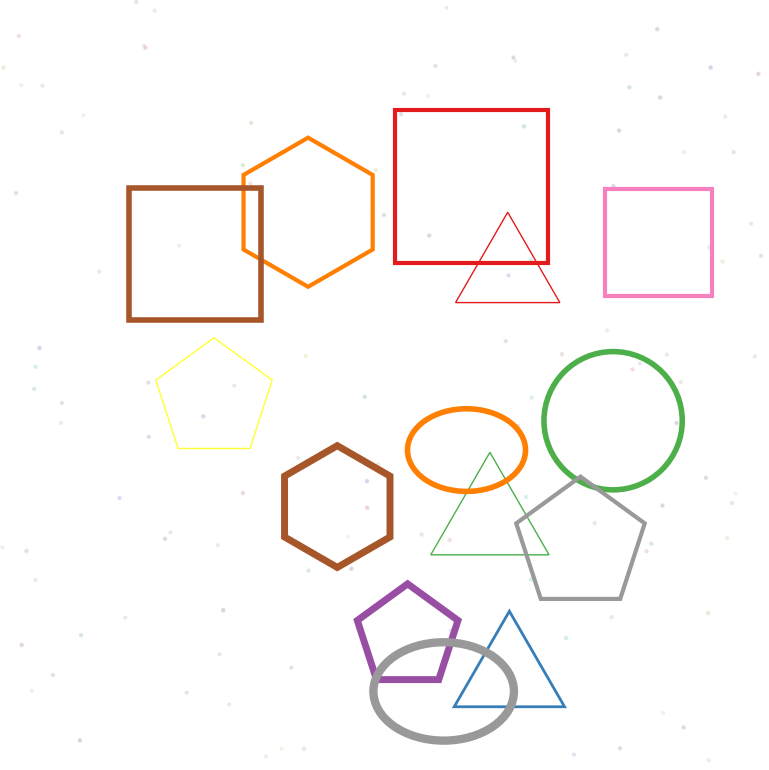[{"shape": "square", "thickness": 1.5, "radius": 0.5, "center": [0.612, 0.757]}, {"shape": "triangle", "thickness": 0.5, "radius": 0.39, "center": [0.659, 0.646]}, {"shape": "triangle", "thickness": 1, "radius": 0.41, "center": [0.662, 0.123]}, {"shape": "circle", "thickness": 2, "radius": 0.45, "center": [0.796, 0.454]}, {"shape": "triangle", "thickness": 0.5, "radius": 0.44, "center": [0.636, 0.324]}, {"shape": "pentagon", "thickness": 2.5, "radius": 0.34, "center": [0.529, 0.173]}, {"shape": "oval", "thickness": 2, "radius": 0.38, "center": [0.606, 0.415]}, {"shape": "hexagon", "thickness": 1.5, "radius": 0.48, "center": [0.4, 0.724]}, {"shape": "pentagon", "thickness": 0.5, "radius": 0.4, "center": [0.278, 0.482]}, {"shape": "square", "thickness": 2, "radius": 0.43, "center": [0.254, 0.67]}, {"shape": "hexagon", "thickness": 2.5, "radius": 0.4, "center": [0.438, 0.342]}, {"shape": "square", "thickness": 1.5, "radius": 0.35, "center": [0.855, 0.685]}, {"shape": "pentagon", "thickness": 1.5, "radius": 0.44, "center": [0.754, 0.293]}, {"shape": "oval", "thickness": 3, "radius": 0.46, "center": [0.576, 0.102]}]